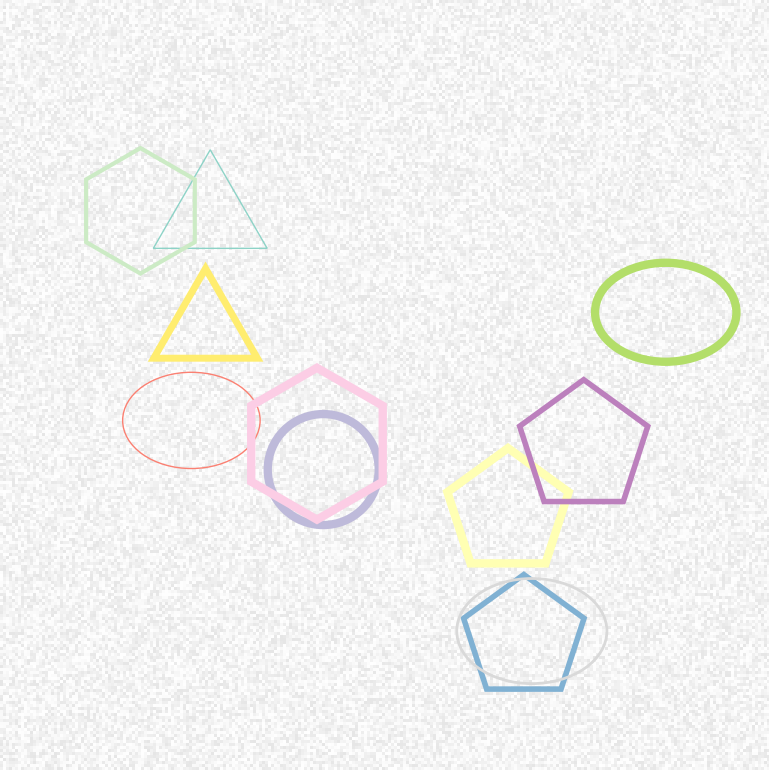[{"shape": "triangle", "thickness": 0.5, "radius": 0.43, "center": [0.273, 0.72]}, {"shape": "pentagon", "thickness": 3, "radius": 0.41, "center": [0.66, 0.335]}, {"shape": "circle", "thickness": 3, "radius": 0.36, "center": [0.42, 0.39]}, {"shape": "oval", "thickness": 0.5, "radius": 0.45, "center": [0.249, 0.454]}, {"shape": "pentagon", "thickness": 2, "radius": 0.41, "center": [0.68, 0.172]}, {"shape": "oval", "thickness": 3, "radius": 0.46, "center": [0.865, 0.594]}, {"shape": "hexagon", "thickness": 3, "radius": 0.49, "center": [0.412, 0.424]}, {"shape": "oval", "thickness": 1, "radius": 0.49, "center": [0.691, 0.18]}, {"shape": "pentagon", "thickness": 2, "radius": 0.44, "center": [0.758, 0.419]}, {"shape": "hexagon", "thickness": 1.5, "radius": 0.41, "center": [0.182, 0.726]}, {"shape": "triangle", "thickness": 2.5, "radius": 0.39, "center": [0.267, 0.574]}]